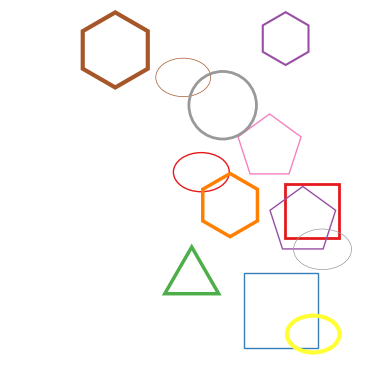[{"shape": "square", "thickness": 2, "radius": 0.35, "center": [0.81, 0.453]}, {"shape": "oval", "thickness": 1, "radius": 0.36, "center": [0.523, 0.553]}, {"shape": "square", "thickness": 1, "radius": 0.48, "center": [0.73, 0.193]}, {"shape": "triangle", "thickness": 2.5, "radius": 0.4, "center": [0.498, 0.278]}, {"shape": "hexagon", "thickness": 1.5, "radius": 0.34, "center": [0.742, 0.9]}, {"shape": "pentagon", "thickness": 1, "radius": 0.45, "center": [0.787, 0.426]}, {"shape": "hexagon", "thickness": 2.5, "radius": 0.41, "center": [0.598, 0.467]}, {"shape": "oval", "thickness": 3, "radius": 0.34, "center": [0.814, 0.132]}, {"shape": "hexagon", "thickness": 3, "radius": 0.49, "center": [0.299, 0.87]}, {"shape": "oval", "thickness": 0.5, "radius": 0.36, "center": [0.476, 0.799]}, {"shape": "pentagon", "thickness": 1, "radius": 0.43, "center": [0.7, 0.618]}, {"shape": "oval", "thickness": 0.5, "radius": 0.38, "center": [0.838, 0.352]}, {"shape": "circle", "thickness": 2, "radius": 0.44, "center": [0.578, 0.727]}]